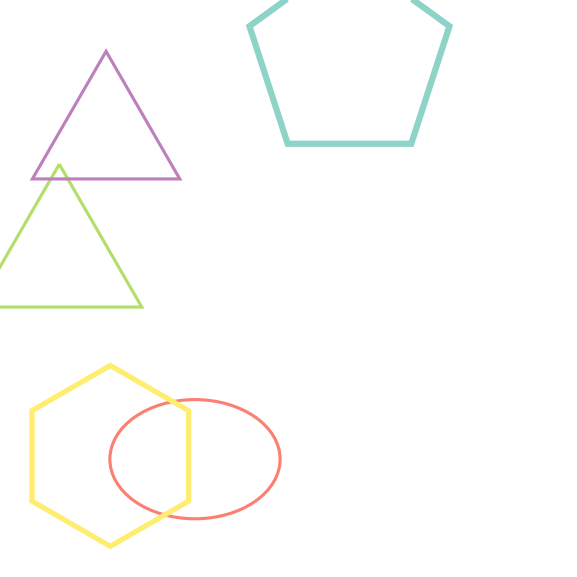[{"shape": "pentagon", "thickness": 3, "radius": 0.91, "center": [0.605, 0.897]}, {"shape": "oval", "thickness": 1.5, "radius": 0.74, "center": [0.338, 0.204]}, {"shape": "triangle", "thickness": 1.5, "radius": 0.82, "center": [0.103, 0.55]}, {"shape": "triangle", "thickness": 1.5, "radius": 0.74, "center": [0.184, 0.763]}, {"shape": "hexagon", "thickness": 2.5, "radius": 0.78, "center": [0.191, 0.21]}]